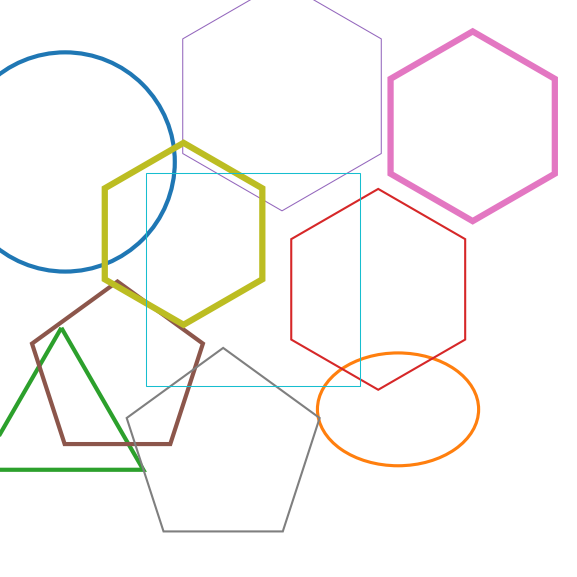[{"shape": "circle", "thickness": 2, "radius": 0.95, "center": [0.113, 0.719]}, {"shape": "oval", "thickness": 1.5, "radius": 0.7, "center": [0.689, 0.29]}, {"shape": "triangle", "thickness": 2, "radius": 0.82, "center": [0.106, 0.268]}, {"shape": "hexagon", "thickness": 1, "radius": 0.87, "center": [0.655, 0.498]}, {"shape": "hexagon", "thickness": 0.5, "radius": 0.99, "center": [0.488, 0.833]}, {"shape": "pentagon", "thickness": 2, "radius": 0.78, "center": [0.203, 0.356]}, {"shape": "hexagon", "thickness": 3, "radius": 0.82, "center": [0.819, 0.78]}, {"shape": "pentagon", "thickness": 1, "radius": 0.88, "center": [0.386, 0.221]}, {"shape": "hexagon", "thickness": 3, "radius": 0.79, "center": [0.318, 0.594]}, {"shape": "square", "thickness": 0.5, "radius": 0.92, "center": [0.438, 0.516]}]